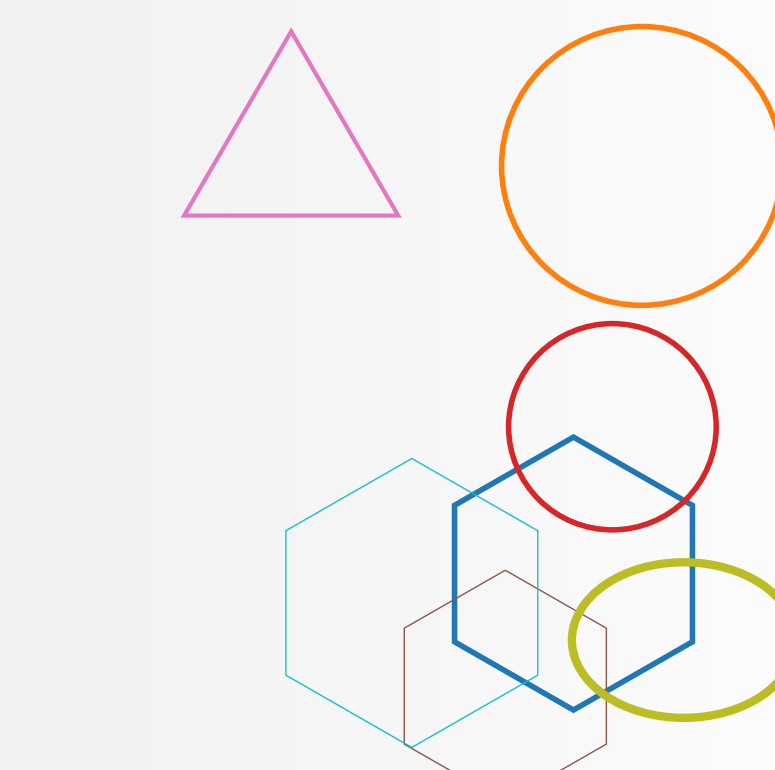[{"shape": "hexagon", "thickness": 2, "radius": 0.89, "center": [0.74, 0.255]}, {"shape": "circle", "thickness": 2, "radius": 0.91, "center": [0.828, 0.784]}, {"shape": "circle", "thickness": 2, "radius": 0.67, "center": [0.79, 0.446]}, {"shape": "hexagon", "thickness": 0.5, "radius": 0.75, "center": [0.652, 0.109]}, {"shape": "triangle", "thickness": 1.5, "radius": 0.8, "center": [0.376, 0.8]}, {"shape": "oval", "thickness": 3, "radius": 0.72, "center": [0.882, 0.169]}, {"shape": "hexagon", "thickness": 0.5, "radius": 0.94, "center": [0.531, 0.217]}]